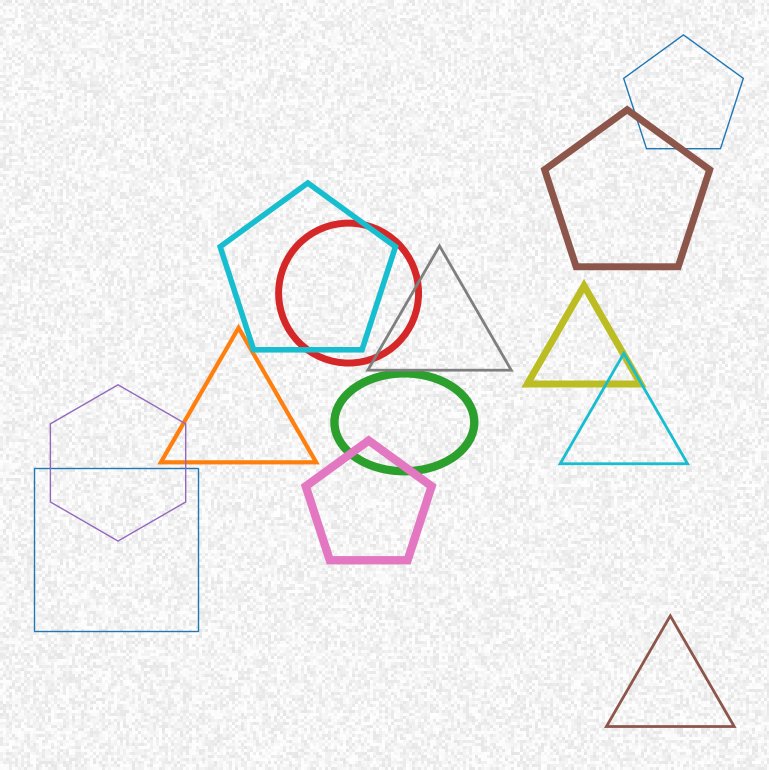[{"shape": "square", "thickness": 0.5, "radius": 0.53, "center": [0.15, 0.287]}, {"shape": "pentagon", "thickness": 0.5, "radius": 0.41, "center": [0.888, 0.873]}, {"shape": "triangle", "thickness": 1.5, "radius": 0.58, "center": [0.31, 0.458]}, {"shape": "oval", "thickness": 3, "radius": 0.45, "center": [0.525, 0.452]}, {"shape": "circle", "thickness": 2.5, "radius": 0.45, "center": [0.453, 0.619]}, {"shape": "hexagon", "thickness": 0.5, "radius": 0.51, "center": [0.153, 0.399]}, {"shape": "triangle", "thickness": 1, "radius": 0.48, "center": [0.871, 0.104]}, {"shape": "pentagon", "thickness": 2.5, "radius": 0.56, "center": [0.815, 0.745]}, {"shape": "pentagon", "thickness": 3, "radius": 0.43, "center": [0.479, 0.342]}, {"shape": "triangle", "thickness": 1, "radius": 0.54, "center": [0.571, 0.573]}, {"shape": "triangle", "thickness": 2.5, "radius": 0.43, "center": [0.758, 0.544]}, {"shape": "triangle", "thickness": 1, "radius": 0.48, "center": [0.81, 0.446]}, {"shape": "pentagon", "thickness": 2, "radius": 0.6, "center": [0.4, 0.643]}]